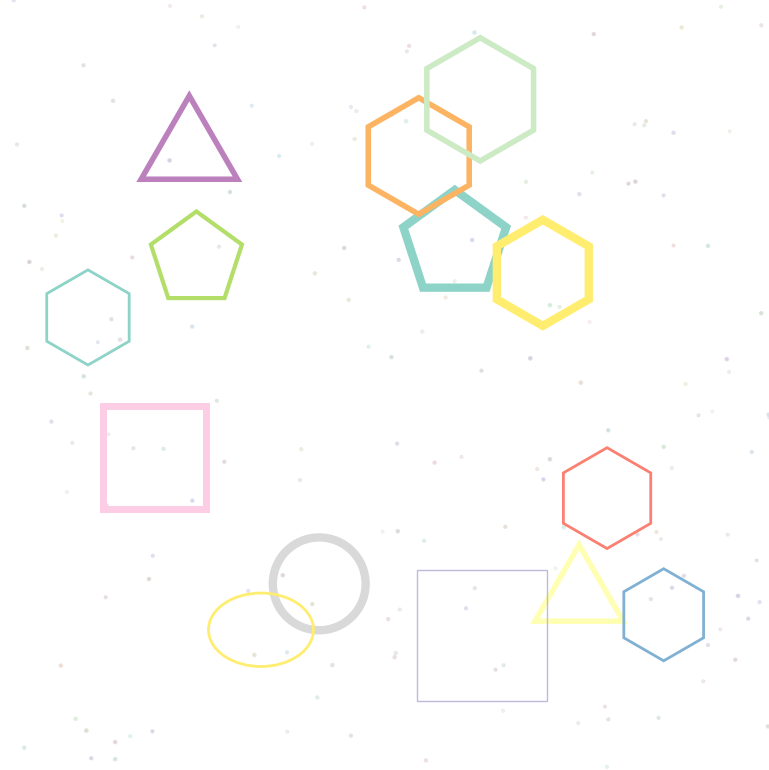[{"shape": "pentagon", "thickness": 3, "radius": 0.35, "center": [0.591, 0.683]}, {"shape": "hexagon", "thickness": 1, "radius": 0.31, "center": [0.114, 0.588]}, {"shape": "triangle", "thickness": 2, "radius": 0.33, "center": [0.752, 0.226]}, {"shape": "square", "thickness": 0.5, "radius": 0.42, "center": [0.626, 0.175]}, {"shape": "hexagon", "thickness": 1, "radius": 0.33, "center": [0.788, 0.353]}, {"shape": "hexagon", "thickness": 1, "radius": 0.3, "center": [0.862, 0.202]}, {"shape": "hexagon", "thickness": 2, "radius": 0.38, "center": [0.544, 0.797]}, {"shape": "pentagon", "thickness": 1.5, "radius": 0.31, "center": [0.255, 0.663]}, {"shape": "square", "thickness": 2.5, "radius": 0.34, "center": [0.201, 0.405]}, {"shape": "circle", "thickness": 3, "radius": 0.3, "center": [0.415, 0.242]}, {"shape": "triangle", "thickness": 2, "radius": 0.36, "center": [0.246, 0.803]}, {"shape": "hexagon", "thickness": 2, "radius": 0.4, "center": [0.624, 0.871]}, {"shape": "hexagon", "thickness": 3, "radius": 0.34, "center": [0.705, 0.646]}, {"shape": "oval", "thickness": 1, "radius": 0.34, "center": [0.339, 0.182]}]